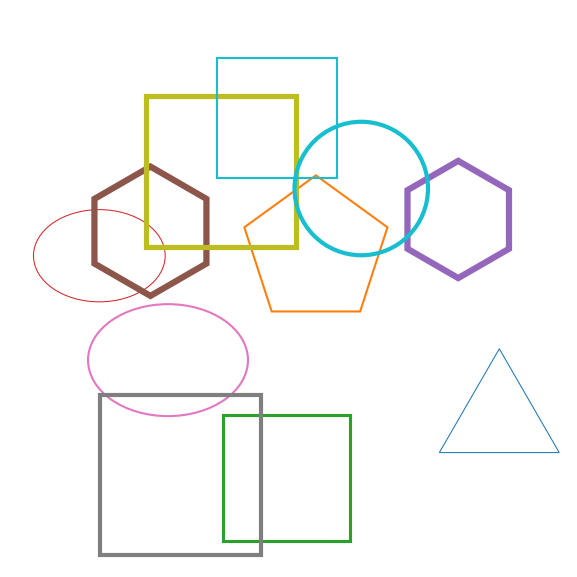[{"shape": "triangle", "thickness": 0.5, "radius": 0.6, "center": [0.865, 0.275]}, {"shape": "pentagon", "thickness": 1, "radius": 0.65, "center": [0.547, 0.565]}, {"shape": "square", "thickness": 1.5, "radius": 0.55, "center": [0.496, 0.171]}, {"shape": "oval", "thickness": 0.5, "radius": 0.57, "center": [0.172, 0.556]}, {"shape": "hexagon", "thickness": 3, "radius": 0.51, "center": [0.793, 0.619]}, {"shape": "hexagon", "thickness": 3, "radius": 0.56, "center": [0.26, 0.599]}, {"shape": "oval", "thickness": 1, "radius": 0.69, "center": [0.291, 0.376]}, {"shape": "square", "thickness": 2, "radius": 0.69, "center": [0.313, 0.177]}, {"shape": "square", "thickness": 2.5, "radius": 0.65, "center": [0.383, 0.702]}, {"shape": "square", "thickness": 1, "radius": 0.52, "center": [0.48, 0.795]}, {"shape": "circle", "thickness": 2, "radius": 0.58, "center": [0.626, 0.673]}]